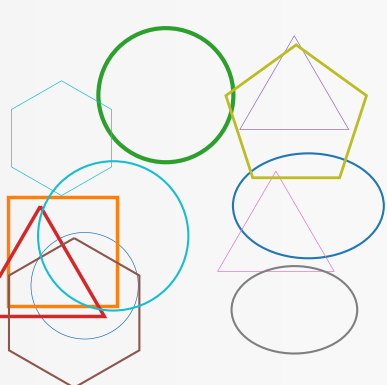[{"shape": "circle", "thickness": 0.5, "radius": 0.69, "center": [0.218, 0.258]}, {"shape": "oval", "thickness": 1.5, "radius": 0.97, "center": [0.796, 0.465]}, {"shape": "square", "thickness": 2.5, "radius": 0.7, "center": [0.162, 0.347]}, {"shape": "circle", "thickness": 3, "radius": 0.87, "center": [0.428, 0.753]}, {"shape": "triangle", "thickness": 2.5, "radius": 0.95, "center": [0.104, 0.273]}, {"shape": "triangle", "thickness": 0.5, "radius": 0.81, "center": [0.759, 0.745]}, {"shape": "hexagon", "thickness": 1.5, "radius": 0.97, "center": [0.191, 0.187]}, {"shape": "triangle", "thickness": 0.5, "radius": 0.87, "center": [0.712, 0.382]}, {"shape": "oval", "thickness": 1.5, "radius": 0.81, "center": [0.76, 0.195]}, {"shape": "pentagon", "thickness": 2, "radius": 0.95, "center": [0.764, 0.693]}, {"shape": "circle", "thickness": 1.5, "radius": 0.97, "center": [0.292, 0.387]}, {"shape": "hexagon", "thickness": 0.5, "radius": 0.75, "center": [0.159, 0.641]}]